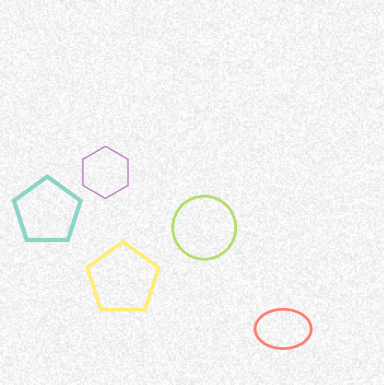[{"shape": "pentagon", "thickness": 3, "radius": 0.46, "center": [0.123, 0.45]}, {"shape": "oval", "thickness": 2, "radius": 0.36, "center": [0.735, 0.146]}, {"shape": "circle", "thickness": 2, "radius": 0.41, "center": [0.531, 0.409]}, {"shape": "hexagon", "thickness": 1, "radius": 0.34, "center": [0.274, 0.552]}, {"shape": "pentagon", "thickness": 2.5, "radius": 0.49, "center": [0.319, 0.275]}]